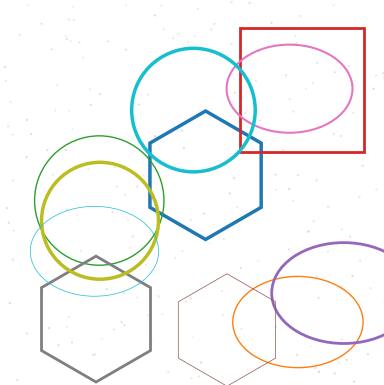[{"shape": "hexagon", "thickness": 2.5, "radius": 0.83, "center": [0.534, 0.545]}, {"shape": "oval", "thickness": 1, "radius": 0.85, "center": [0.774, 0.164]}, {"shape": "circle", "thickness": 1, "radius": 0.84, "center": [0.258, 0.479]}, {"shape": "square", "thickness": 2, "radius": 0.8, "center": [0.784, 0.767]}, {"shape": "oval", "thickness": 2, "radius": 0.94, "center": [0.893, 0.239]}, {"shape": "hexagon", "thickness": 0.5, "radius": 0.73, "center": [0.59, 0.143]}, {"shape": "oval", "thickness": 1.5, "radius": 0.82, "center": [0.752, 0.77]}, {"shape": "hexagon", "thickness": 2, "radius": 0.82, "center": [0.249, 0.171]}, {"shape": "circle", "thickness": 2.5, "radius": 0.76, "center": [0.26, 0.427]}, {"shape": "oval", "thickness": 0.5, "radius": 0.83, "center": [0.245, 0.347]}, {"shape": "circle", "thickness": 2.5, "radius": 0.8, "center": [0.502, 0.714]}]